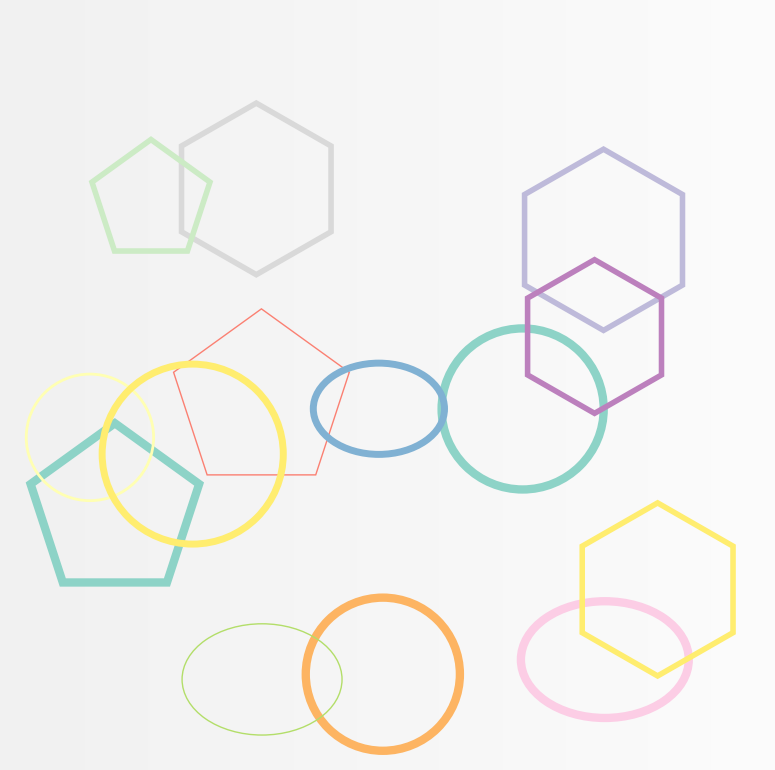[{"shape": "pentagon", "thickness": 3, "radius": 0.57, "center": [0.148, 0.336]}, {"shape": "circle", "thickness": 3, "radius": 0.52, "center": [0.674, 0.469]}, {"shape": "circle", "thickness": 1, "radius": 0.41, "center": [0.116, 0.432]}, {"shape": "hexagon", "thickness": 2, "radius": 0.59, "center": [0.779, 0.689]}, {"shape": "pentagon", "thickness": 0.5, "radius": 0.6, "center": [0.337, 0.48]}, {"shape": "oval", "thickness": 2.5, "radius": 0.42, "center": [0.489, 0.469]}, {"shape": "circle", "thickness": 3, "radius": 0.5, "center": [0.494, 0.124]}, {"shape": "oval", "thickness": 0.5, "radius": 0.52, "center": [0.338, 0.118]}, {"shape": "oval", "thickness": 3, "radius": 0.54, "center": [0.78, 0.143]}, {"shape": "hexagon", "thickness": 2, "radius": 0.56, "center": [0.331, 0.755]}, {"shape": "hexagon", "thickness": 2, "radius": 0.5, "center": [0.767, 0.563]}, {"shape": "pentagon", "thickness": 2, "radius": 0.4, "center": [0.195, 0.739]}, {"shape": "circle", "thickness": 2.5, "radius": 0.58, "center": [0.249, 0.41]}, {"shape": "hexagon", "thickness": 2, "radius": 0.56, "center": [0.849, 0.235]}]